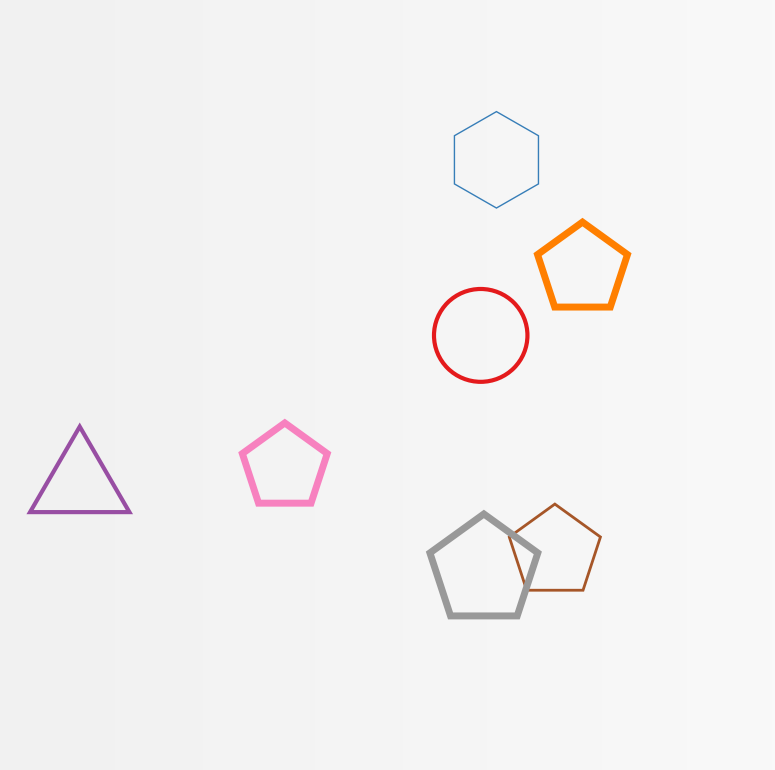[{"shape": "circle", "thickness": 1.5, "radius": 0.3, "center": [0.62, 0.564]}, {"shape": "hexagon", "thickness": 0.5, "radius": 0.31, "center": [0.641, 0.792]}, {"shape": "triangle", "thickness": 1.5, "radius": 0.37, "center": [0.103, 0.372]}, {"shape": "pentagon", "thickness": 2.5, "radius": 0.31, "center": [0.752, 0.651]}, {"shape": "pentagon", "thickness": 1, "radius": 0.31, "center": [0.716, 0.283]}, {"shape": "pentagon", "thickness": 2.5, "radius": 0.29, "center": [0.367, 0.393]}, {"shape": "pentagon", "thickness": 2.5, "radius": 0.37, "center": [0.624, 0.259]}]